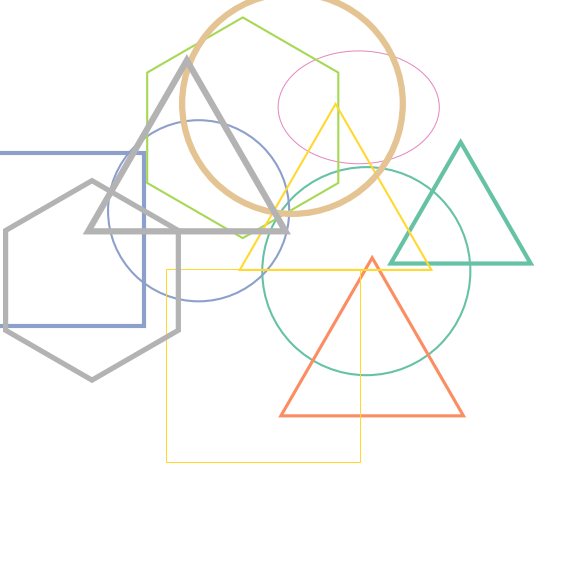[{"shape": "circle", "thickness": 1, "radius": 0.9, "center": [0.634, 0.53]}, {"shape": "triangle", "thickness": 2, "radius": 0.7, "center": [0.798, 0.613]}, {"shape": "triangle", "thickness": 1.5, "radius": 0.91, "center": [0.644, 0.37]}, {"shape": "square", "thickness": 2, "radius": 0.75, "center": [0.1, 0.584]}, {"shape": "circle", "thickness": 1, "radius": 0.78, "center": [0.344, 0.634]}, {"shape": "oval", "thickness": 0.5, "radius": 0.7, "center": [0.621, 0.813]}, {"shape": "hexagon", "thickness": 1, "radius": 0.96, "center": [0.42, 0.778]}, {"shape": "triangle", "thickness": 1, "radius": 0.96, "center": [0.581, 0.627]}, {"shape": "square", "thickness": 0.5, "radius": 0.84, "center": [0.456, 0.366]}, {"shape": "circle", "thickness": 3, "radius": 0.96, "center": [0.506, 0.82]}, {"shape": "triangle", "thickness": 3, "radius": 0.99, "center": [0.324, 0.697]}, {"shape": "hexagon", "thickness": 2.5, "radius": 0.86, "center": [0.159, 0.514]}]